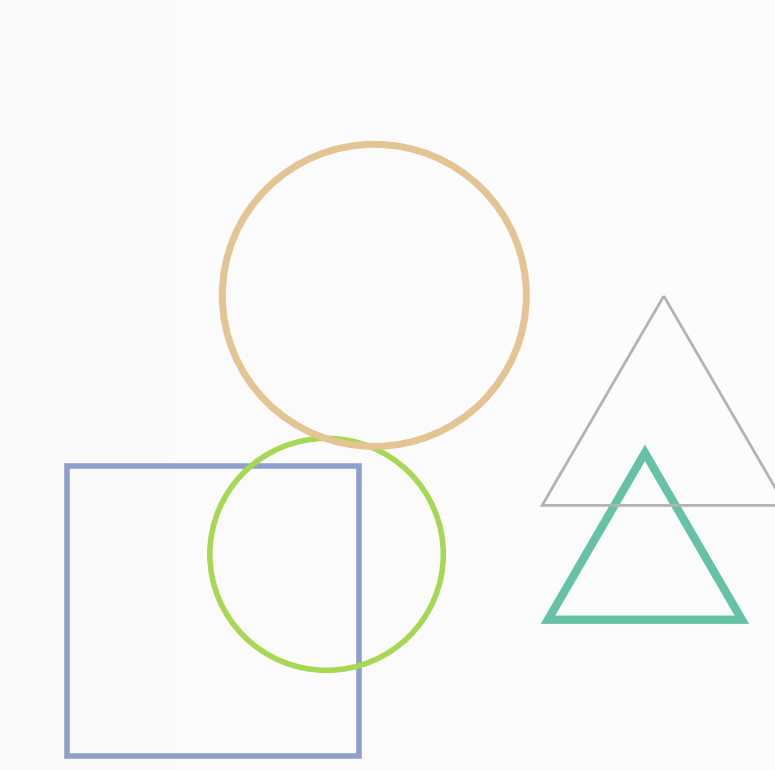[{"shape": "triangle", "thickness": 3, "radius": 0.72, "center": [0.832, 0.267]}, {"shape": "square", "thickness": 2, "radius": 0.94, "center": [0.275, 0.206]}, {"shape": "circle", "thickness": 2, "radius": 0.75, "center": [0.421, 0.28]}, {"shape": "circle", "thickness": 2.5, "radius": 0.98, "center": [0.483, 0.616]}, {"shape": "triangle", "thickness": 1, "radius": 0.91, "center": [0.857, 0.434]}]